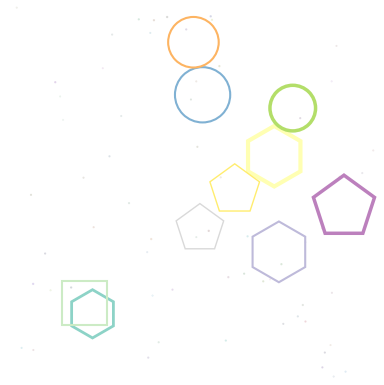[{"shape": "hexagon", "thickness": 2, "radius": 0.31, "center": [0.24, 0.185]}, {"shape": "hexagon", "thickness": 3, "radius": 0.39, "center": [0.712, 0.594]}, {"shape": "hexagon", "thickness": 1.5, "radius": 0.39, "center": [0.724, 0.346]}, {"shape": "circle", "thickness": 1.5, "radius": 0.36, "center": [0.526, 0.754]}, {"shape": "circle", "thickness": 1.5, "radius": 0.33, "center": [0.502, 0.89]}, {"shape": "circle", "thickness": 2.5, "radius": 0.3, "center": [0.76, 0.719]}, {"shape": "pentagon", "thickness": 1, "radius": 0.32, "center": [0.519, 0.406]}, {"shape": "pentagon", "thickness": 2.5, "radius": 0.42, "center": [0.893, 0.462]}, {"shape": "square", "thickness": 1.5, "radius": 0.29, "center": [0.22, 0.213]}, {"shape": "pentagon", "thickness": 1, "radius": 0.34, "center": [0.61, 0.507]}]